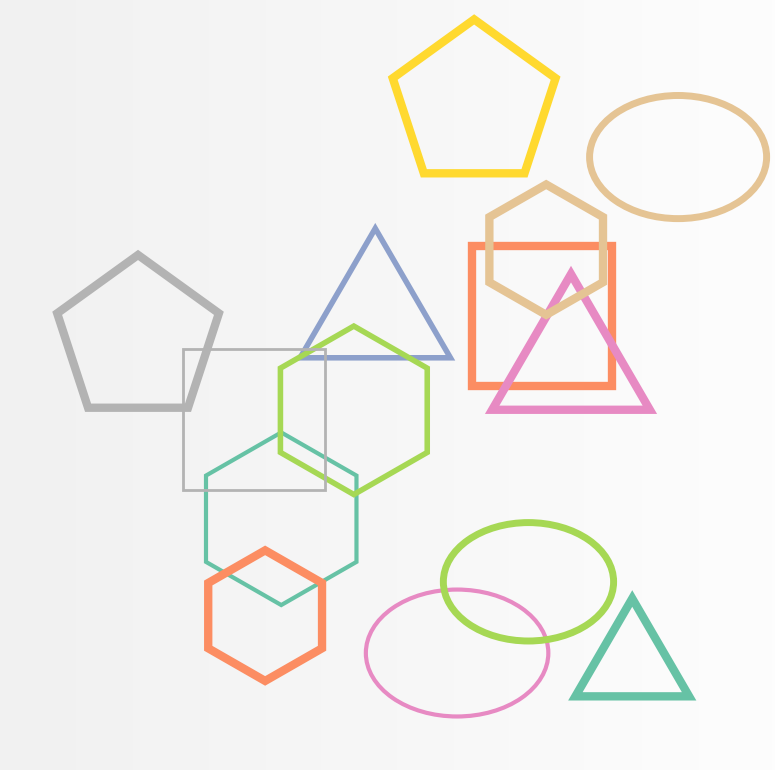[{"shape": "hexagon", "thickness": 1.5, "radius": 0.56, "center": [0.363, 0.326]}, {"shape": "triangle", "thickness": 3, "radius": 0.42, "center": [0.816, 0.138]}, {"shape": "square", "thickness": 3, "radius": 0.45, "center": [0.699, 0.589]}, {"shape": "hexagon", "thickness": 3, "radius": 0.42, "center": [0.342, 0.2]}, {"shape": "triangle", "thickness": 2, "radius": 0.56, "center": [0.484, 0.591]}, {"shape": "oval", "thickness": 1.5, "radius": 0.59, "center": [0.59, 0.152]}, {"shape": "triangle", "thickness": 3, "radius": 0.59, "center": [0.737, 0.527]}, {"shape": "oval", "thickness": 2.5, "radius": 0.55, "center": [0.682, 0.244]}, {"shape": "hexagon", "thickness": 2, "radius": 0.55, "center": [0.457, 0.467]}, {"shape": "pentagon", "thickness": 3, "radius": 0.55, "center": [0.612, 0.864]}, {"shape": "hexagon", "thickness": 3, "radius": 0.42, "center": [0.705, 0.676]}, {"shape": "oval", "thickness": 2.5, "radius": 0.57, "center": [0.875, 0.796]}, {"shape": "square", "thickness": 1, "radius": 0.46, "center": [0.328, 0.455]}, {"shape": "pentagon", "thickness": 3, "radius": 0.55, "center": [0.178, 0.559]}]